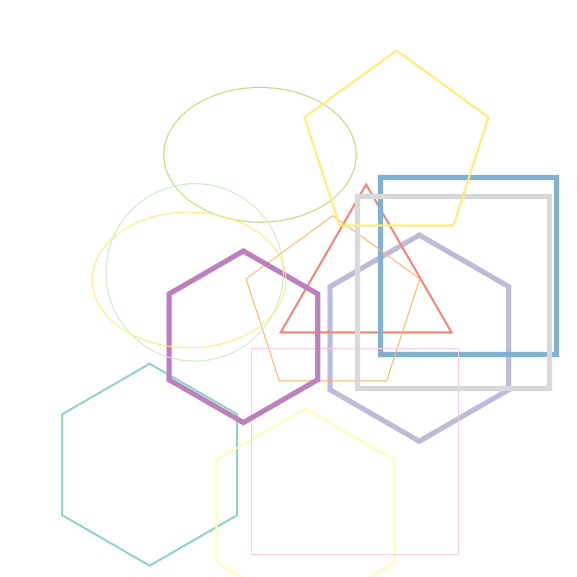[{"shape": "hexagon", "thickness": 1, "radius": 0.87, "center": [0.259, 0.194]}, {"shape": "hexagon", "thickness": 1, "radius": 0.89, "center": [0.529, 0.114]}, {"shape": "hexagon", "thickness": 2.5, "radius": 0.89, "center": [0.726, 0.414]}, {"shape": "triangle", "thickness": 1, "radius": 0.85, "center": [0.634, 0.509]}, {"shape": "square", "thickness": 2.5, "radius": 0.76, "center": [0.81, 0.539]}, {"shape": "pentagon", "thickness": 0.5, "radius": 0.79, "center": [0.576, 0.468]}, {"shape": "oval", "thickness": 0.5, "radius": 0.83, "center": [0.45, 0.731]}, {"shape": "square", "thickness": 0.5, "radius": 0.89, "center": [0.614, 0.218]}, {"shape": "square", "thickness": 2.5, "radius": 0.83, "center": [0.785, 0.493]}, {"shape": "hexagon", "thickness": 2.5, "radius": 0.74, "center": [0.421, 0.416]}, {"shape": "circle", "thickness": 0.5, "radius": 0.77, "center": [0.337, 0.527]}, {"shape": "oval", "thickness": 0.5, "radius": 0.84, "center": [0.327, 0.514]}, {"shape": "pentagon", "thickness": 1, "radius": 0.84, "center": [0.687, 0.744]}]